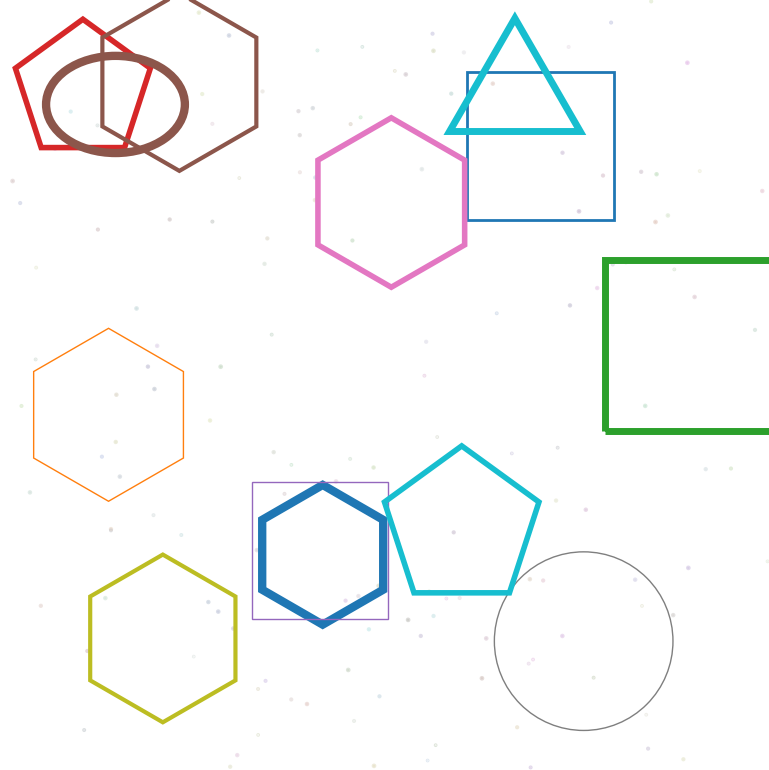[{"shape": "hexagon", "thickness": 3, "radius": 0.45, "center": [0.419, 0.28]}, {"shape": "square", "thickness": 1, "radius": 0.48, "center": [0.702, 0.811]}, {"shape": "hexagon", "thickness": 0.5, "radius": 0.56, "center": [0.141, 0.461]}, {"shape": "square", "thickness": 2.5, "radius": 0.55, "center": [0.897, 0.551]}, {"shape": "pentagon", "thickness": 2, "radius": 0.46, "center": [0.108, 0.883]}, {"shape": "square", "thickness": 0.5, "radius": 0.44, "center": [0.416, 0.285]}, {"shape": "hexagon", "thickness": 1.5, "radius": 0.58, "center": [0.233, 0.894]}, {"shape": "oval", "thickness": 3, "radius": 0.45, "center": [0.15, 0.864]}, {"shape": "hexagon", "thickness": 2, "radius": 0.55, "center": [0.508, 0.737]}, {"shape": "circle", "thickness": 0.5, "radius": 0.58, "center": [0.758, 0.167]}, {"shape": "hexagon", "thickness": 1.5, "radius": 0.54, "center": [0.211, 0.171]}, {"shape": "triangle", "thickness": 2.5, "radius": 0.49, "center": [0.669, 0.878]}, {"shape": "pentagon", "thickness": 2, "radius": 0.53, "center": [0.6, 0.315]}]